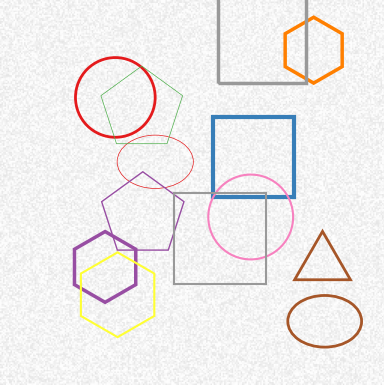[{"shape": "oval", "thickness": 0.5, "radius": 0.49, "center": [0.403, 0.58]}, {"shape": "circle", "thickness": 2, "radius": 0.52, "center": [0.3, 0.747]}, {"shape": "square", "thickness": 3, "radius": 0.52, "center": [0.658, 0.593]}, {"shape": "pentagon", "thickness": 0.5, "radius": 0.56, "center": [0.368, 0.717]}, {"shape": "pentagon", "thickness": 1, "radius": 0.56, "center": [0.371, 0.441]}, {"shape": "hexagon", "thickness": 2.5, "radius": 0.46, "center": [0.273, 0.307]}, {"shape": "hexagon", "thickness": 2.5, "radius": 0.43, "center": [0.815, 0.87]}, {"shape": "hexagon", "thickness": 1.5, "radius": 0.55, "center": [0.305, 0.234]}, {"shape": "oval", "thickness": 2, "radius": 0.48, "center": [0.843, 0.165]}, {"shape": "triangle", "thickness": 2, "radius": 0.42, "center": [0.838, 0.315]}, {"shape": "circle", "thickness": 1.5, "radius": 0.55, "center": [0.651, 0.436]}, {"shape": "square", "thickness": 1.5, "radius": 0.59, "center": [0.571, 0.381]}, {"shape": "square", "thickness": 2.5, "radius": 0.57, "center": [0.68, 0.899]}]